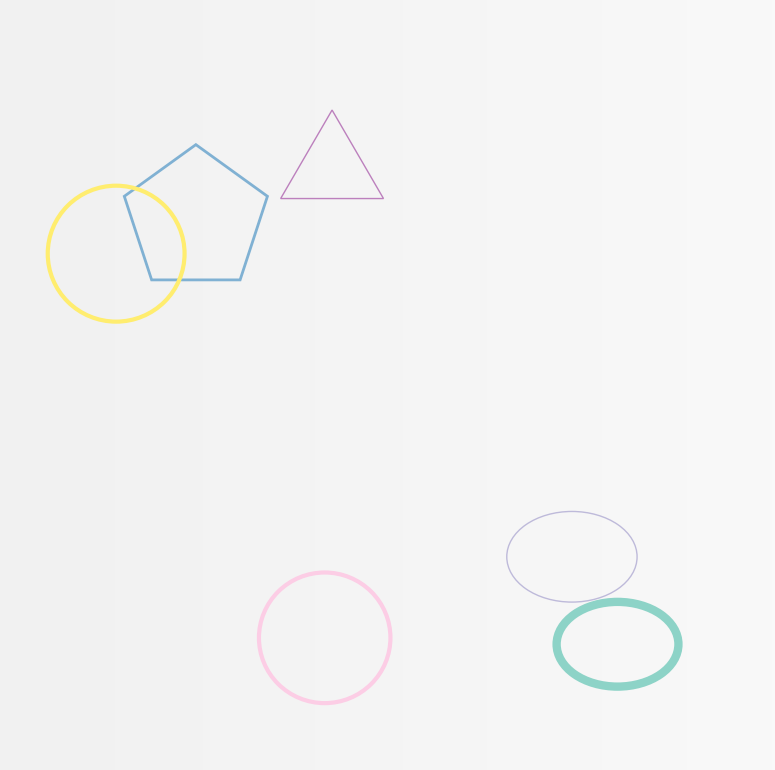[{"shape": "oval", "thickness": 3, "radius": 0.39, "center": [0.797, 0.163]}, {"shape": "oval", "thickness": 0.5, "radius": 0.42, "center": [0.738, 0.277]}, {"shape": "pentagon", "thickness": 1, "radius": 0.49, "center": [0.253, 0.715]}, {"shape": "circle", "thickness": 1.5, "radius": 0.42, "center": [0.419, 0.172]}, {"shape": "triangle", "thickness": 0.5, "radius": 0.38, "center": [0.428, 0.78]}, {"shape": "circle", "thickness": 1.5, "radius": 0.44, "center": [0.15, 0.671]}]